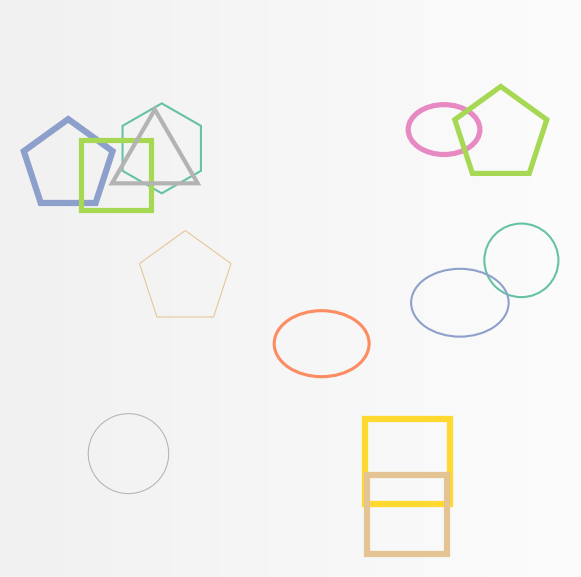[{"shape": "circle", "thickness": 1, "radius": 0.32, "center": [0.897, 0.548]}, {"shape": "hexagon", "thickness": 1, "radius": 0.39, "center": [0.278, 0.742]}, {"shape": "oval", "thickness": 1.5, "radius": 0.41, "center": [0.553, 0.404]}, {"shape": "pentagon", "thickness": 3, "radius": 0.4, "center": [0.117, 0.713]}, {"shape": "oval", "thickness": 1, "radius": 0.42, "center": [0.791, 0.475]}, {"shape": "oval", "thickness": 2.5, "radius": 0.31, "center": [0.764, 0.775]}, {"shape": "square", "thickness": 2.5, "radius": 0.3, "center": [0.199, 0.696]}, {"shape": "pentagon", "thickness": 2.5, "radius": 0.42, "center": [0.862, 0.766]}, {"shape": "square", "thickness": 3, "radius": 0.37, "center": [0.702, 0.2]}, {"shape": "square", "thickness": 3, "radius": 0.34, "center": [0.7, 0.109]}, {"shape": "pentagon", "thickness": 0.5, "radius": 0.41, "center": [0.319, 0.517]}, {"shape": "circle", "thickness": 0.5, "radius": 0.35, "center": [0.221, 0.214]}, {"shape": "triangle", "thickness": 2, "radius": 0.43, "center": [0.266, 0.724]}]